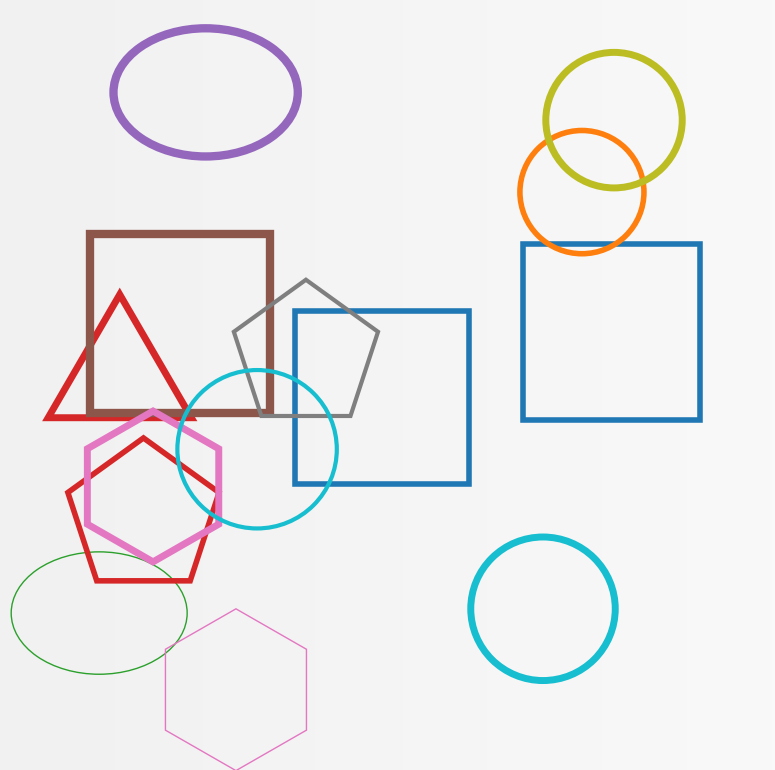[{"shape": "square", "thickness": 2, "radius": 0.57, "center": [0.789, 0.569]}, {"shape": "square", "thickness": 2, "radius": 0.56, "center": [0.493, 0.484]}, {"shape": "circle", "thickness": 2, "radius": 0.4, "center": [0.751, 0.751]}, {"shape": "oval", "thickness": 0.5, "radius": 0.57, "center": [0.128, 0.204]}, {"shape": "pentagon", "thickness": 2, "radius": 0.51, "center": [0.185, 0.329]}, {"shape": "triangle", "thickness": 2.5, "radius": 0.53, "center": [0.155, 0.511]}, {"shape": "oval", "thickness": 3, "radius": 0.59, "center": [0.265, 0.88]}, {"shape": "square", "thickness": 3, "radius": 0.58, "center": [0.233, 0.579]}, {"shape": "hexagon", "thickness": 2.5, "radius": 0.49, "center": [0.197, 0.368]}, {"shape": "hexagon", "thickness": 0.5, "radius": 0.53, "center": [0.304, 0.104]}, {"shape": "pentagon", "thickness": 1.5, "radius": 0.49, "center": [0.395, 0.539]}, {"shape": "circle", "thickness": 2.5, "radius": 0.44, "center": [0.792, 0.844]}, {"shape": "circle", "thickness": 1.5, "radius": 0.51, "center": [0.332, 0.417]}, {"shape": "circle", "thickness": 2.5, "radius": 0.47, "center": [0.701, 0.209]}]